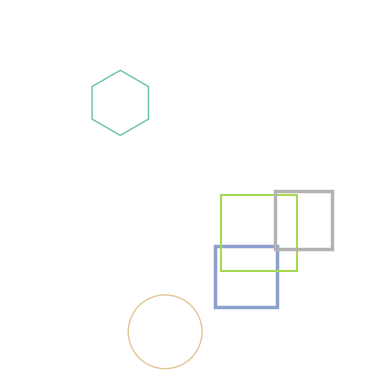[{"shape": "hexagon", "thickness": 1, "radius": 0.42, "center": [0.312, 0.733]}, {"shape": "square", "thickness": 2.5, "radius": 0.4, "center": [0.639, 0.282]}, {"shape": "square", "thickness": 1.5, "radius": 0.5, "center": [0.673, 0.394]}, {"shape": "circle", "thickness": 1, "radius": 0.48, "center": [0.429, 0.138]}, {"shape": "square", "thickness": 2.5, "radius": 0.37, "center": [0.788, 0.428]}]